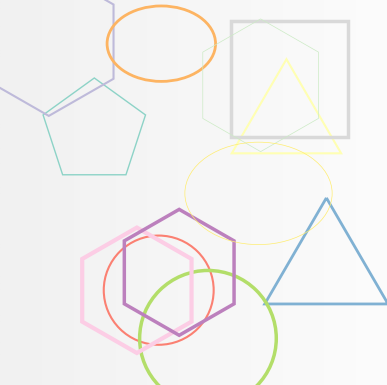[{"shape": "pentagon", "thickness": 1, "radius": 0.69, "center": [0.243, 0.658]}, {"shape": "triangle", "thickness": 1.5, "radius": 0.81, "center": [0.739, 0.683]}, {"shape": "hexagon", "thickness": 1.5, "radius": 0.96, "center": [0.126, 0.892]}, {"shape": "circle", "thickness": 1.5, "radius": 0.71, "center": [0.41, 0.246]}, {"shape": "triangle", "thickness": 2, "radius": 0.92, "center": [0.842, 0.302]}, {"shape": "oval", "thickness": 2, "radius": 0.7, "center": [0.416, 0.887]}, {"shape": "circle", "thickness": 2.5, "radius": 0.88, "center": [0.537, 0.121]}, {"shape": "hexagon", "thickness": 3, "radius": 0.81, "center": [0.353, 0.246]}, {"shape": "square", "thickness": 2.5, "radius": 0.76, "center": [0.747, 0.795]}, {"shape": "hexagon", "thickness": 2.5, "radius": 0.82, "center": [0.462, 0.293]}, {"shape": "hexagon", "thickness": 0.5, "radius": 0.86, "center": [0.673, 0.779]}, {"shape": "oval", "thickness": 0.5, "radius": 0.95, "center": [0.667, 0.498]}]